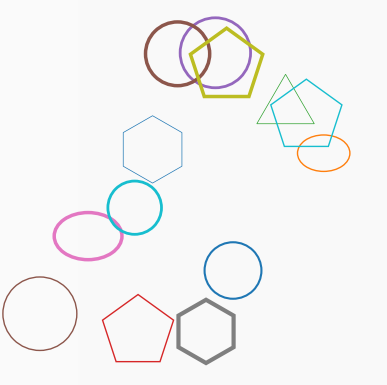[{"shape": "circle", "thickness": 1.5, "radius": 0.37, "center": [0.601, 0.297]}, {"shape": "hexagon", "thickness": 0.5, "radius": 0.44, "center": [0.394, 0.612]}, {"shape": "oval", "thickness": 1, "radius": 0.34, "center": [0.835, 0.602]}, {"shape": "triangle", "thickness": 0.5, "radius": 0.43, "center": [0.737, 0.721]}, {"shape": "pentagon", "thickness": 1, "radius": 0.48, "center": [0.356, 0.139]}, {"shape": "circle", "thickness": 2, "radius": 0.45, "center": [0.556, 0.863]}, {"shape": "circle", "thickness": 1, "radius": 0.48, "center": [0.103, 0.185]}, {"shape": "circle", "thickness": 2.5, "radius": 0.41, "center": [0.458, 0.86]}, {"shape": "oval", "thickness": 2.5, "radius": 0.44, "center": [0.227, 0.387]}, {"shape": "hexagon", "thickness": 3, "radius": 0.41, "center": [0.532, 0.139]}, {"shape": "pentagon", "thickness": 2.5, "radius": 0.49, "center": [0.585, 0.829]}, {"shape": "circle", "thickness": 2, "radius": 0.35, "center": [0.348, 0.461]}, {"shape": "pentagon", "thickness": 1, "radius": 0.48, "center": [0.791, 0.698]}]